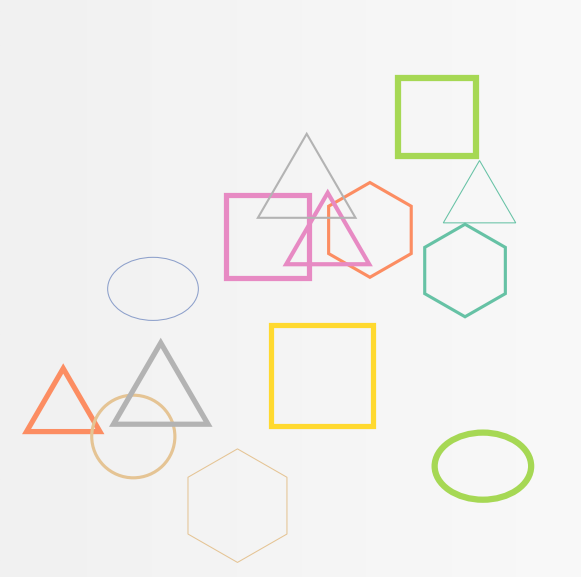[{"shape": "triangle", "thickness": 0.5, "radius": 0.36, "center": [0.825, 0.649]}, {"shape": "hexagon", "thickness": 1.5, "radius": 0.4, "center": [0.8, 0.531]}, {"shape": "hexagon", "thickness": 1.5, "radius": 0.41, "center": [0.636, 0.601]}, {"shape": "triangle", "thickness": 2.5, "radius": 0.36, "center": [0.109, 0.288]}, {"shape": "oval", "thickness": 0.5, "radius": 0.39, "center": [0.263, 0.499]}, {"shape": "square", "thickness": 2.5, "radius": 0.36, "center": [0.46, 0.589]}, {"shape": "triangle", "thickness": 2, "radius": 0.41, "center": [0.564, 0.583]}, {"shape": "square", "thickness": 3, "radius": 0.34, "center": [0.752, 0.797]}, {"shape": "oval", "thickness": 3, "radius": 0.42, "center": [0.831, 0.192]}, {"shape": "square", "thickness": 2.5, "radius": 0.44, "center": [0.554, 0.349]}, {"shape": "circle", "thickness": 1.5, "radius": 0.36, "center": [0.229, 0.243]}, {"shape": "hexagon", "thickness": 0.5, "radius": 0.49, "center": [0.409, 0.124]}, {"shape": "triangle", "thickness": 1, "radius": 0.48, "center": [0.528, 0.67]}, {"shape": "triangle", "thickness": 2.5, "radius": 0.47, "center": [0.277, 0.312]}]